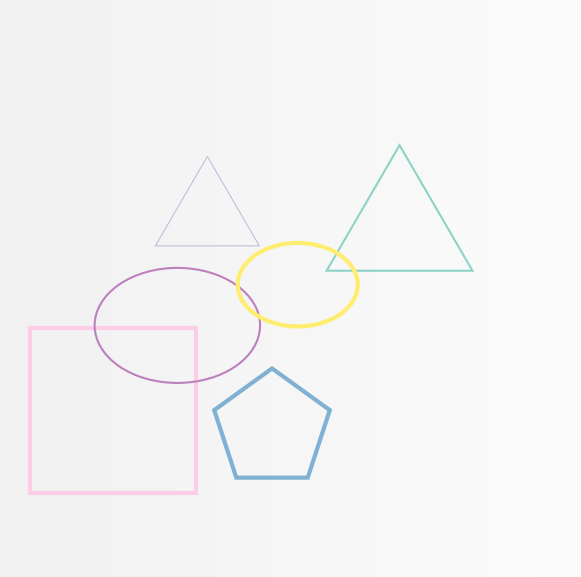[{"shape": "triangle", "thickness": 1, "radius": 0.72, "center": [0.687, 0.603]}, {"shape": "triangle", "thickness": 0.5, "radius": 0.52, "center": [0.357, 0.625]}, {"shape": "pentagon", "thickness": 2, "radius": 0.52, "center": [0.468, 0.257]}, {"shape": "square", "thickness": 2, "radius": 0.72, "center": [0.195, 0.288]}, {"shape": "oval", "thickness": 1, "radius": 0.71, "center": [0.305, 0.436]}, {"shape": "oval", "thickness": 2, "radius": 0.52, "center": [0.512, 0.506]}]